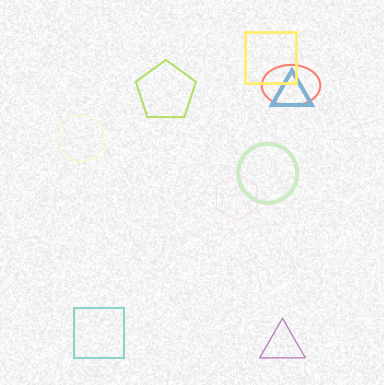[{"shape": "square", "thickness": 1.5, "radius": 0.33, "center": [0.257, 0.135]}, {"shape": "circle", "thickness": 0.5, "radius": 0.3, "center": [0.211, 0.641]}, {"shape": "oval", "thickness": 1.5, "radius": 0.38, "center": [0.756, 0.778]}, {"shape": "triangle", "thickness": 3, "radius": 0.3, "center": [0.758, 0.757]}, {"shape": "pentagon", "thickness": 1.5, "radius": 0.41, "center": [0.431, 0.762]}, {"shape": "hexagon", "thickness": 0.5, "radius": 0.3, "center": [0.614, 0.488]}, {"shape": "triangle", "thickness": 1, "radius": 0.34, "center": [0.734, 0.105]}, {"shape": "circle", "thickness": 3, "radius": 0.38, "center": [0.696, 0.55]}, {"shape": "square", "thickness": 2, "radius": 0.33, "center": [0.702, 0.85]}]